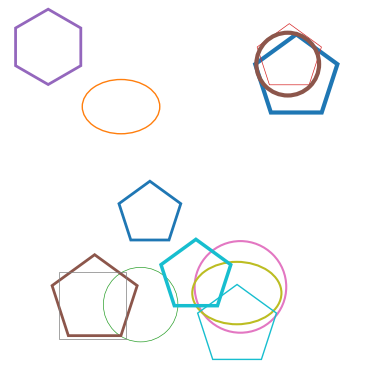[{"shape": "pentagon", "thickness": 2, "radius": 0.42, "center": [0.389, 0.445]}, {"shape": "pentagon", "thickness": 3, "radius": 0.56, "center": [0.77, 0.799]}, {"shape": "oval", "thickness": 1, "radius": 0.5, "center": [0.314, 0.723]}, {"shape": "circle", "thickness": 0.5, "radius": 0.48, "center": [0.365, 0.209]}, {"shape": "pentagon", "thickness": 0.5, "radius": 0.44, "center": [0.751, 0.851]}, {"shape": "hexagon", "thickness": 2, "radius": 0.49, "center": [0.125, 0.878]}, {"shape": "circle", "thickness": 3, "radius": 0.41, "center": [0.747, 0.833]}, {"shape": "pentagon", "thickness": 2, "radius": 0.58, "center": [0.246, 0.222]}, {"shape": "circle", "thickness": 1.5, "radius": 0.59, "center": [0.625, 0.255]}, {"shape": "square", "thickness": 0.5, "radius": 0.44, "center": [0.24, 0.206]}, {"shape": "oval", "thickness": 1.5, "radius": 0.58, "center": [0.615, 0.239]}, {"shape": "pentagon", "thickness": 2.5, "radius": 0.48, "center": [0.509, 0.283]}, {"shape": "pentagon", "thickness": 1, "radius": 0.54, "center": [0.616, 0.153]}]